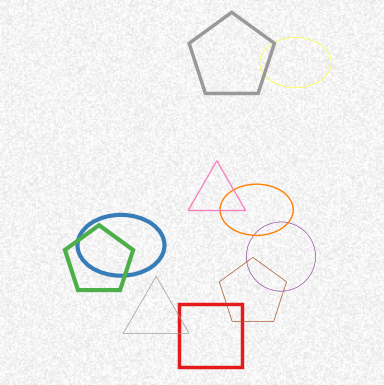[{"shape": "square", "thickness": 2.5, "radius": 0.41, "center": [0.547, 0.129]}, {"shape": "oval", "thickness": 3, "radius": 0.56, "center": [0.314, 0.363]}, {"shape": "pentagon", "thickness": 3, "radius": 0.47, "center": [0.257, 0.322]}, {"shape": "circle", "thickness": 0.5, "radius": 0.45, "center": [0.73, 0.334]}, {"shape": "oval", "thickness": 1, "radius": 0.48, "center": [0.667, 0.455]}, {"shape": "oval", "thickness": 0.5, "radius": 0.46, "center": [0.768, 0.838]}, {"shape": "pentagon", "thickness": 0.5, "radius": 0.46, "center": [0.657, 0.24]}, {"shape": "triangle", "thickness": 1, "radius": 0.43, "center": [0.563, 0.496]}, {"shape": "triangle", "thickness": 0.5, "radius": 0.49, "center": [0.406, 0.184]}, {"shape": "pentagon", "thickness": 2.5, "radius": 0.58, "center": [0.602, 0.851]}]